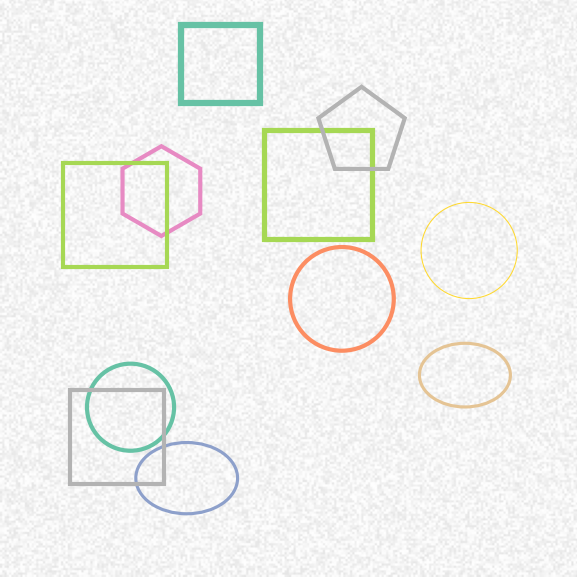[{"shape": "square", "thickness": 3, "radius": 0.34, "center": [0.382, 0.888]}, {"shape": "circle", "thickness": 2, "radius": 0.38, "center": [0.226, 0.294]}, {"shape": "circle", "thickness": 2, "radius": 0.45, "center": [0.592, 0.482]}, {"shape": "oval", "thickness": 1.5, "radius": 0.44, "center": [0.323, 0.171]}, {"shape": "hexagon", "thickness": 2, "radius": 0.39, "center": [0.279, 0.668]}, {"shape": "square", "thickness": 2.5, "radius": 0.47, "center": [0.551, 0.68]}, {"shape": "square", "thickness": 2, "radius": 0.45, "center": [0.199, 0.626]}, {"shape": "circle", "thickness": 0.5, "radius": 0.42, "center": [0.812, 0.565]}, {"shape": "oval", "thickness": 1.5, "radius": 0.39, "center": [0.805, 0.35]}, {"shape": "pentagon", "thickness": 2, "radius": 0.39, "center": [0.626, 0.77]}, {"shape": "square", "thickness": 2, "radius": 0.41, "center": [0.202, 0.242]}]